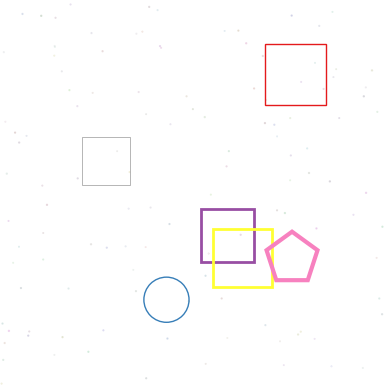[{"shape": "square", "thickness": 1, "radius": 0.39, "center": [0.768, 0.806]}, {"shape": "circle", "thickness": 1, "radius": 0.29, "center": [0.432, 0.221]}, {"shape": "square", "thickness": 2, "radius": 0.34, "center": [0.591, 0.387]}, {"shape": "square", "thickness": 2, "radius": 0.38, "center": [0.63, 0.33]}, {"shape": "pentagon", "thickness": 3, "radius": 0.35, "center": [0.759, 0.329]}, {"shape": "square", "thickness": 0.5, "radius": 0.31, "center": [0.275, 0.581]}]